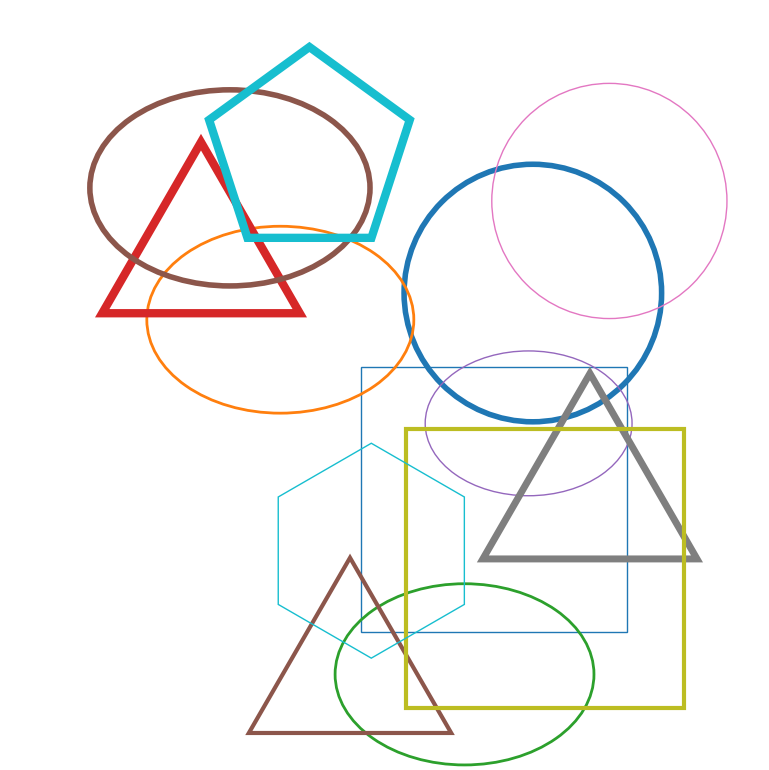[{"shape": "circle", "thickness": 2, "radius": 0.84, "center": [0.692, 0.619]}, {"shape": "square", "thickness": 0.5, "radius": 0.86, "center": [0.642, 0.351]}, {"shape": "oval", "thickness": 1, "radius": 0.87, "center": [0.364, 0.585]}, {"shape": "oval", "thickness": 1, "radius": 0.84, "center": [0.603, 0.124]}, {"shape": "triangle", "thickness": 3, "radius": 0.74, "center": [0.261, 0.667]}, {"shape": "oval", "thickness": 0.5, "radius": 0.67, "center": [0.687, 0.45]}, {"shape": "oval", "thickness": 2, "radius": 0.91, "center": [0.299, 0.756]}, {"shape": "triangle", "thickness": 1.5, "radius": 0.76, "center": [0.455, 0.124]}, {"shape": "circle", "thickness": 0.5, "radius": 0.76, "center": [0.791, 0.739]}, {"shape": "triangle", "thickness": 2.5, "radius": 0.8, "center": [0.766, 0.354]}, {"shape": "square", "thickness": 1.5, "radius": 0.91, "center": [0.708, 0.262]}, {"shape": "hexagon", "thickness": 0.5, "radius": 0.7, "center": [0.482, 0.285]}, {"shape": "pentagon", "thickness": 3, "radius": 0.69, "center": [0.402, 0.802]}]